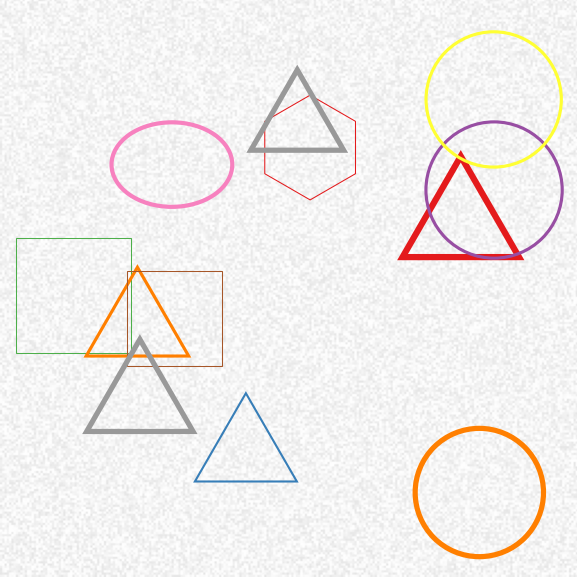[{"shape": "hexagon", "thickness": 0.5, "radius": 0.45, "center": [0.537, 0.744]}, {"shape": "triangle", "thickness": 3, "radius": 0.58, "center": [0.798, 0.612]}, {"shape": "triangle", "thickness": 1, "radius": 0.51, "center": [0.426, 0.216]}, {"shape": "square", "thickness": 0.5, "radius": 0.5, "center": [0.128, 0.487]}, {"shape": "circle", "thickness": 1.5, "radius": 0.59, "center": [0.856, 0.67]}, {"shape": "triangle", "thickness": 1.5, "radius": 0.51, "center": [0.238, 0.434]}, {"shape": "circle", "thickness": 2.5, "radius": 0.56, "center": [0.83, 0.146]}, {"shape": "circle", "thickness": 1.5, "radius": 0.59, "center": [0.855, 0.827]}, {"shape": "square", "thickness": 0.5, "radius": 0.41, "center": [0.302, 0.447]}, {"shape": "oval", "thickness": 2, "radius": 0.52, "center": [0.298, 0.714]}, {"shape": "triangle", "thickness": 2.5, "radius": 0.53, "center": [0.242, 0.305]}, {"shape": "triangle", "thickness": 2.5, "radius": 0.46, "center": [0.515, 0.785]}]